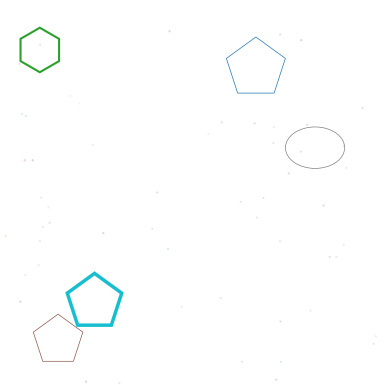[{"shape": "pentagon", "thickness": 0.5, "radius": 0.4, "center": [0.665, 0.823]}, {"shape": "hexagon", "thickness": 1.5, "radius": 0.29, "center": [0.103, 0.87]}, {"shape": "pentagon", "thickness": 0.5, "radius": 0.34, "center": [0.151, 0.116]}, {"shape": "oval", "thickness": 0.5, "radius": 0.38, "center": [0.818, 0.616]}, {"shape": "pentagon", "thickness": 2.5, "radius": 0.37, "center": [0.245, 0.216]}]